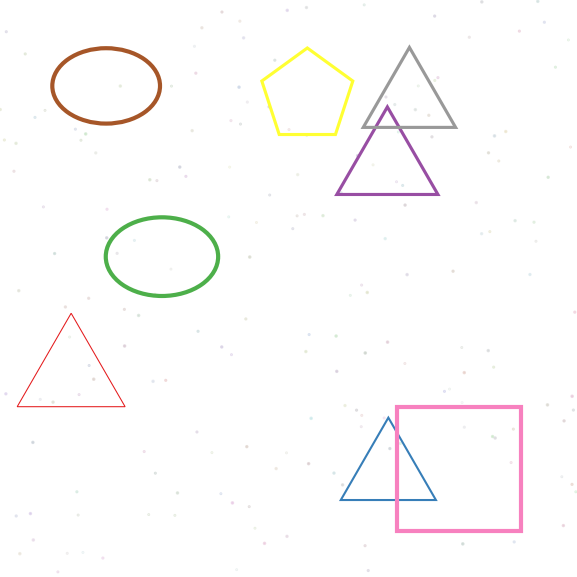[{"shape": "triangle", "thickness": 0.5, "radius": 0.54, "center": [0.123, 0.349]}, {"shape": "triangle", "thickness": 1, "radius": 0.48, "center": [0.672, 0.181]}, {"shape": "oval", "thickness": 2, "radius": 0.49, "center": [0.28, 0.555]}, {"shape": "triangle", "thickness": 1.5, "radius": 0.51, "center": [0.671, 0.713]}, {"shape": "pentagon", "thickness": 1.5, "radius": 0.41, "center": [0.532, 0.833]}, {"shape": "oval", "thickness": 2, "radius": 0.47, "center": [0.184, 0.85]}, {"shape": "square", "thickness": 2, "radius": 0.54, "center": [0.795, 0.187]}, {"shape": "triangle", "thickness": 1.5, "radius": 0.46, "center": [0.709, 0.825]}]